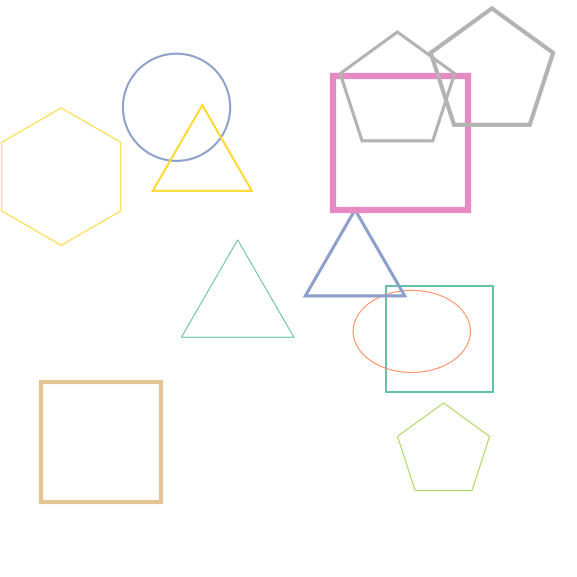[{"shape": "triangle", "thickness": 0.5, "radius": 0.56, "center": [0.412, 0.471]}, {"shape": "square", "thickness": 1, "radius": 0.46, "center": [0.761, 0.412]}, {"shape": "oval", "thickness": 0.5, "radius": 0.51, "center": [0.713, 0.425]}, {"shape": "circle", "thickness": 1, "radius": 0.46, "center": [0.306, 0.813]}, {"shape": "triangle", "thickness": 1.5, "radius": 0.5, "center": [0.615, 0.536]}, {"shape": "square", "thickness": 3, "radius": 0.58, "center": [0.694, 0.752]}, {"shape": "pentagon", "thickness": 0.5, "radius": 0.42, "center": [0.768, 0.218]}, {"shape": "hexagon", "thickness": 0.5, "radius": 0.59, "center": [0.106, 0.693]}, {"shape": "triangle", "thickness": 1, "radius": 0.5, "center": [0.35, 0.718]}, {"shape": "square", "thickness": 2, "radius": 0.52, "center": [0.175, 0.234]}, {"shape": "pentagon", "thickness": 2, "radius": 0.56, "center": [0.852, 0.873]}, {"shape": "pentagon", "thickness": 1.5, "radius": 0.52, "center": [0.688, 0.84]}]